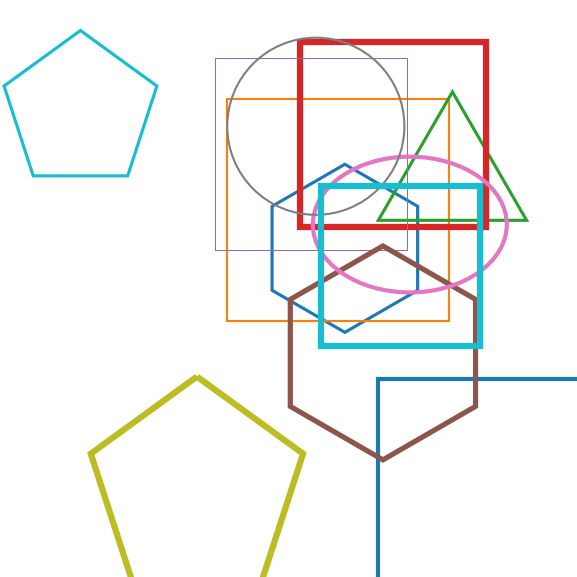[{"shape": "square", "thickness": 2, "radius": 0.96, "center": [0.847, 0.15]}, {"shape": "hexagon", "thickness": 1.5, "radius": 0.73, "center": [0.597, 0.569]}, {"shape": "square", "thickness": 1, "radius": 0.96, "center": [0.585, 0.636]}, {"shape": "triangle", "thickness": 1.5, "radius": 0.74, "center": [0.783, 0.692]}, {"shape": "square", "thickness": 3, "radius": 0.8, "center": [0.68, 0.766]}, {"shape": "square", "thickness": 0.5, "radius": 0.83, "center": [0.538, 0.732]}, {"shape": "hexagon", "thickness": 2.5, "radius": 0.93, "center": [0.663, 0.388]}, {"shape": "oval", "thickness": 2, "radius": 0.84, "center": [0.71, 0.61]}, {"shape": "circle", "thickness": 1, "radius": 0.77, "center": [0.547, 0.78]}, {"shape": "pentagon", "thickness": 3, "radius": 0.97, "center": [0.341, 0.154]}, {"shape": "square", "thickness": 3, "radius": 0.69, "center": [0.694, 0.538]}, {"shape": "pentagon", "thickness": 1.5, "radius": 0.7, "center": [0.139, 0.807]}]